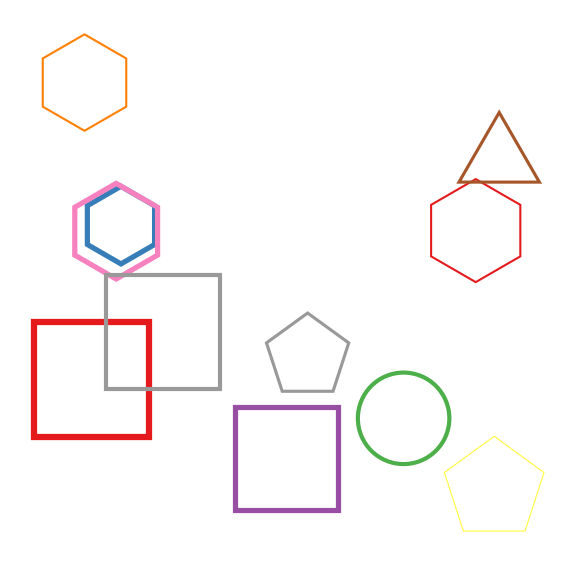[{"shape": "square", "thickness": 3, "radius": 0.5, "center": [0.159, 0.342]}, {"shape": "hexagon", "thickness": 1, "radius": 0.45, "center": [0.824, 0.6]}, {"shape": "hexagon", "thickness": 2.5, "radius": 0.34, "center": [0.209, 0.609]}, {"shape": "circle", "thickness": 2, "radius": 0.4, "center": [0.699, 0.275]}, {"shape": "square", "thickness": 2.5, "radius": 0.45, "center": [0.497, 0.205]}, {"shape": "hexagon", "thickness": 1, "radius": 0.42, "center": [0.146, 0.856]}, {"shape": "pentagon", "thickness": 0.5, "radius": 0.45, "center": [0.856, 0.153]}, {"shape": "triangle", "thickness": 1.5, "radius": 0.4, "center": [0.864, 0.724]}, {"shape": "hexagon", "thickness": 2.5, "radius": 0.41, "center": [0.201, 0.599]}, {"shape": "square", "thickness": 2, "radius": 0.49, "center": [0.282, 0.425]}, {"shape": "pentagon", "thickness": 1.5, "radius": 0.37, "center": [0.533, 0.382]}]